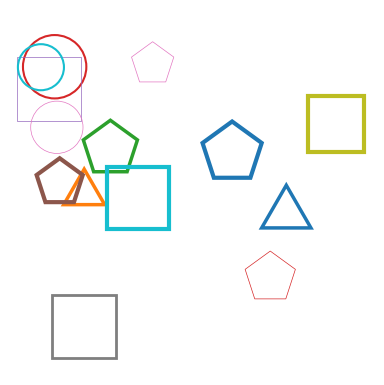[{"shape": "pentagon", "thickness": 3, "radius": 0.4, "center": [0.603, 0.604]}, {"shape": "triangle", "thickness": 2.5, "radius": 0.37, "center": [0.744, 0.445]}, {"shape": "triangle", "thickness": 2.5, "radius": 0.31, "center": [0.219, 0.499]}, {"shape": "pentagon", "thickness": 2.5, "radius": 0.37, "center": [0.287, 0.614]}, {"shape": "circle", "thickness": 1.5, "radius": 0.41, "center": [0.142, 0.827]}, {"shape": "pentagon", "thickness": 0.5, "radius": 0.34, "center": [0.702, 0.279]}, {"shape": "square", "thickness": 0.5, "radius": 0.42, "center": [0.128, 0.769]}, {"shape": "pentagon", "thickness": 3, "radius": 0.32, "center": [0.155, 0.526]}, {"shape": "circle", "thickness": 0.5, "radius": 0.34, "center": [0.148, 0.669]}, {"shape": "pentagon", "thickness": 0.5, "radius": 0.29, "center": [0.397, 0.834]}, {"shape": "square", "thickness": 2, "radius": 0.41, "center": [0.218, 0.152]}, {"shape": "square", "thickness": 3, "radius": 0.36, "center": [0.872, 0.677]}, {"shape": "square", "thickness": 3, "radius": 0.4, "center": [0.358, 0.486]}, {"shape": "circle", "thickness": 1.5, "radius": 0.3, "center": [0.106, 0.825]}]